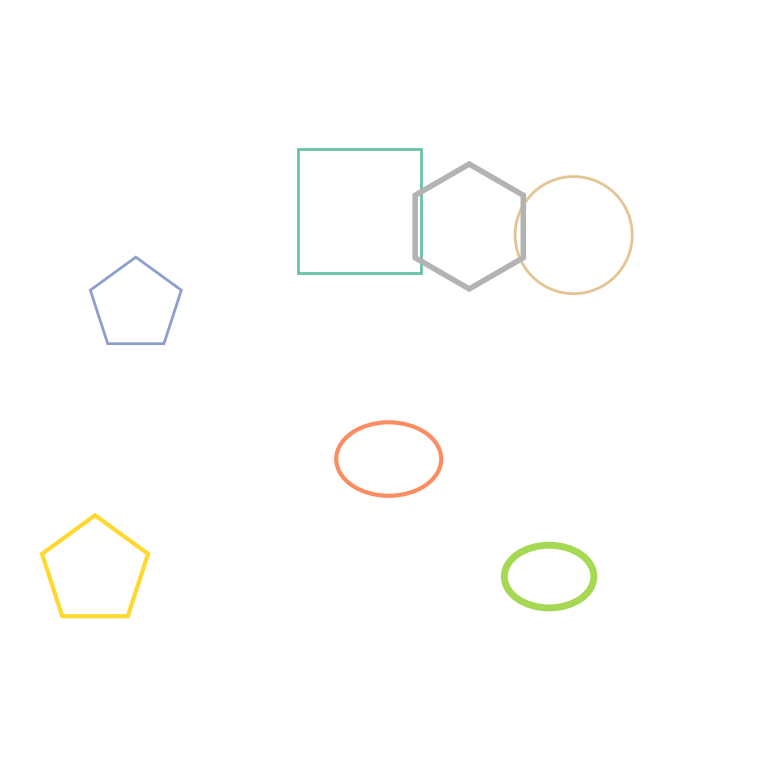[{"shape": "square", "thickness": 1, "radius": 0.4, "center": [0.466, 0.726]}, {"shape": "oval", "thickness": 1.5, "radius": 0.34, "center": [0.505, 0.404]}, {"shape": "pentagon", "thickness": 1, "radius": 0.31, "center": [0.176, 0.604]}, {"shape": "oval", "thickness": 2.5, "radius": 0.29, "center": [0.713, 0.251]}, {"shape": "pentagon", "thickness": 1.5, "radius": 0.36, "center": [0.123, 0.258]}, {"shape": "circle", "thickness": 1, "radius": 0.38, "center": [0.745, 0.695]}, {"shape": "hexagon", "thickness": 2, "radius": 0.41, "center": [0.609, 0.706]}]